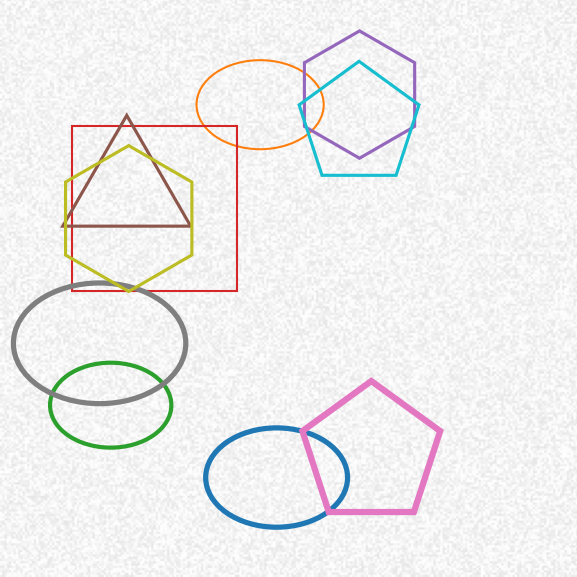[{"shape": "oval", "thickness": 2.5, "radius": 0.61, "center": [0.479, 0.172]}, {"shape": "oval", "thickness": 1, "radius": 0.55, "center": [0.45, 0.818]}, {"shape": "oval", "thickness": 2, "radius": 0.53, "center": [0.192, 0.298]}, {"shape": "square", "thickness": 1, "radius": 0.72, "center": [0.268, 0.639]}, {"shape": "hexagon", "thickness": 1.5, "radius": 0.55, "center": [0.623, 0.835]}, {"shape": "triangle", "thickness": 1.5, "radius": 0.64, "center": [0.219, 0.671]}, {"shape": "pentagon", "thickness": 3, "radius": 0.63, "center": [0.643, 0.214]}, {"shape": "oval", "thickness": 2.5, "radius": 0.75, "center": [0.172, 0.405]}, {"shape": "hexagon", "thickness": 1.5, "radius": 0.63, "center": [0.223, 0.621]}, {"shape": "pentagon", "thickness": 1.5, "radius": 0.55, "center": [0.622, 0.784]}]